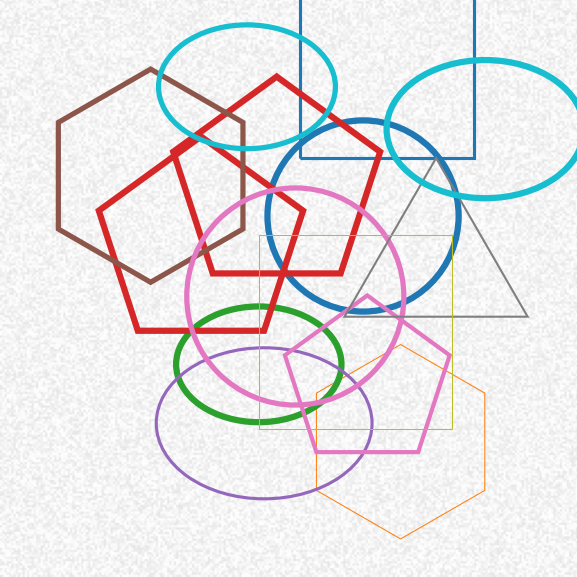[{"shape": "circle", "thickness": 3, "radius": 0.83, "center": [0.629, 0.625]}, {"shape": "square", "thickness": 1.5, "radius": 0.76, "center": [0.67, 0.876]}, {"shape": "hexagon", "thickness": 0.5, "radius": 0.84, "center": [0.694, 0.234]}, {"shape": "oval", "thickness": 3, "radius": 0.72, "center": [0.448, 0.368]}, {"shape": "pentagon", "thickness": 3, "radius": 0.93, "center": [0.348, 0.577]}, {"shape": "pentagon", "thickness": 3, "radius": 0.94, "center": [0.479, 0.678]}, {"shape": "oval", "thickness": 1.5, "radius": 0.93, "center": [0.457, 0.266]}, {"shape": "hexagon", "thickness": 2.5, "radius": 0.92, "center": [0.261, 0.695]}, {"shape": "circle", "thickness": 2.5, "radius": 0.94, "center": [0.511, 0.486]}, {"shape": "pentagon", "thickness": 2, "radius": 0.75, "center": [0.636, 0.338]}, {"shape": "triangle", "thickness": 1, "radius": 0.92, "center": [0.755, 0.542]}, {"shape": "square", "thickness": 0.5, "radius": 0.84, "center": [0.615, 0.424]}, {"shape": "oval", "thickness": 3, "radius": 0.85, "center": [0.84, 0.776]}, {"shape": "oval", "thickness": 2.5, "radius": 0.77, "center": [0.428, 0.849]}]